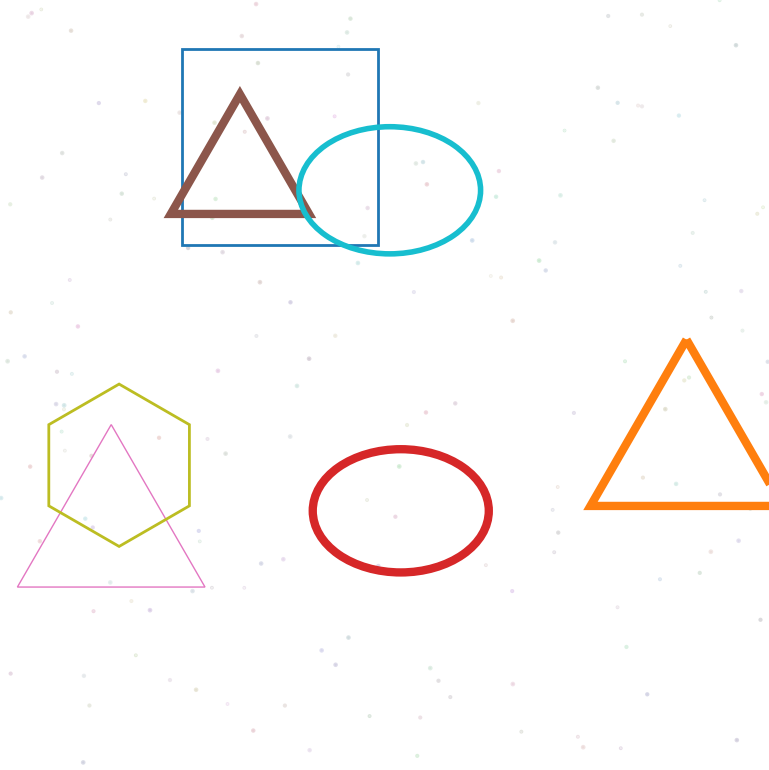[{"shape": "square", "thickness": 1, "radius": 0.64, "center": [0.364, 0.809]}, {"shape": "triangle", "thickness": 3, "radius": 0.72, "center": [0.892, 0.415]}, {"shape": "oval", "thickness": 3, "radius": 0.57, "center": [0.52, 0.337]}, {"shape": "triangle", "thickness": 3, "radius": 0.52, "center": [0.312, 0.774]}, {"shape": "triangle", "thickness": 0.5, "radius": 0.7, "center": [0.144, 0.308]}, {"shape": "hexagon", "thickness": 1, "radius": 0.53, "center": [0.155, 0.396]}, {"shape": "oval", "thickness": 2, "radius": 0.59, "center": [0.506, 0.753]}]